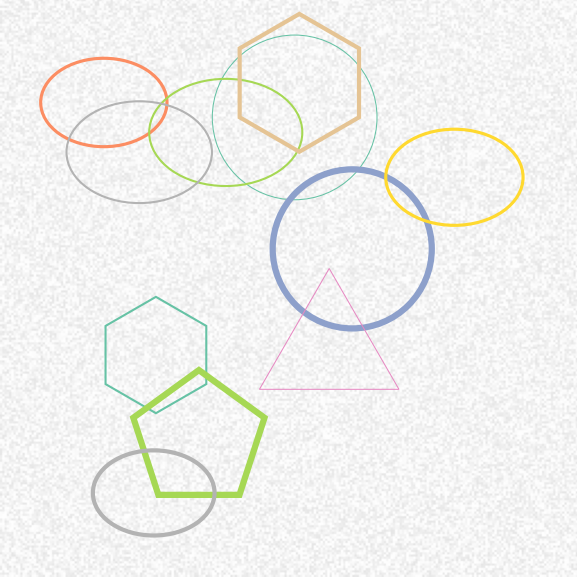[{"shape": "hexagon", "thickness": 1, "radius": 0.5, "center": [0.27, 0.384]}, {"shape": "circle", "thickness": 0.5, "radius": 0.71, "center": [0.51, 0.796]}, {"shape": "oval", "thickness": 1.5, "radius": 0.55, "center": [0.18, 0.822]}, {"shape": "circle", "thickness": 3, "radius": 0.69, "center": [0.61, 0.568]}, {"shape": "triangle", "thickness": 0.5, "radius": 0.7, "center": [0.57, 0.395]}, {"shape": "pentagon", "thickness": 3, "radius": 0.6, "center": [0.344, 0.239]}, {"shape": "oval", "thickness": 1, "radius": 0.66, "center": [0.391, 0.77]}, {"shape": "oval", "thickness": 1.5, "radius": 0.59, "center": [0.787, 0.692]}, {"shape": "hexagon", "thickness": 2, "radius": 0.6, "center": [0.518, 0.856]}, {"shape": "oval", "thickness": 1, "radius": 0.63, "center": [0.241, 0.736]}, {"shape": "oval", "thickness": 2, "radius": 0.53, "center": [0.266, 0.146]}]